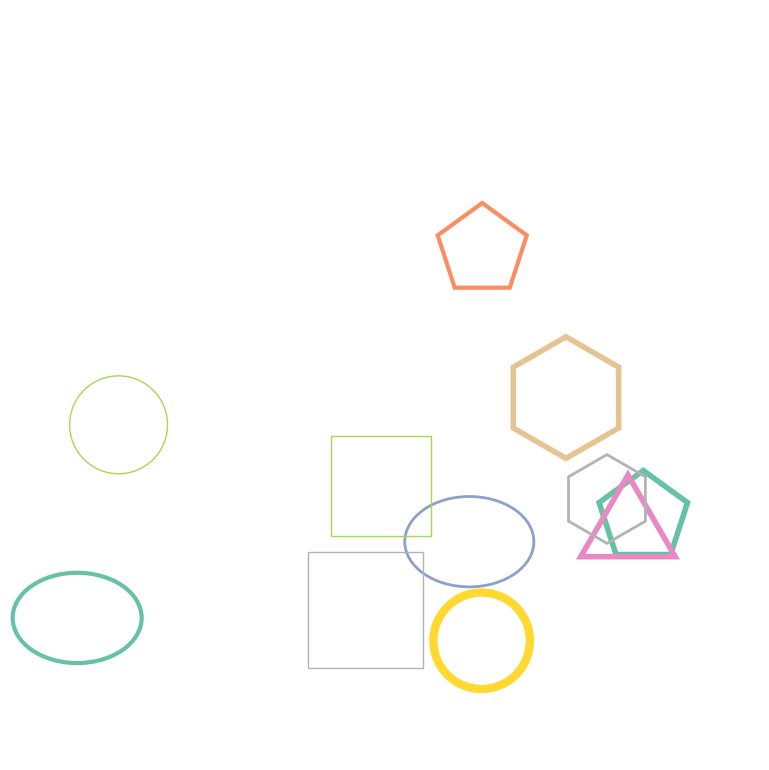[{"shape": "pentagon", "thickness": 2, "radius": 0.3, "center": [0.835, 0.329]}, {"shape": "oval", "thickness": 1.5, "radius": 0.42, "center": [0.1, 0.198]}, {"shape": "pentagon", "thickness": 1.5, "radius": 0.3, "center": [0.626, 0.676]}, {"shape": "oval", "thickness": 1, "radius": 0.42, "center": [0.609, 0.297]}, {"shape": "triangle", "thickness": 2, "radius": 0.35, "center": [0.816, 0.312]}, {"shape": "square", "thickness": 0.5, "radius": 0.33, "center": [0.494, 0.369]}, {"shape": "circle", "thickness": 0.5, "radius": 0.32, "center": [0.154, 0.448]}, {"shape": "circle", "thickness": 3, "radius": 0.31, "center": [0.625, 0.168]}, {"shape": "hexagon", "thickness": 2, "radius": 0.39, "center": [0.735, 0.484]}, {"shape": "hexagon", "thickness": 1, "radius": 0.29, "center": [0.788, 0.352]}, {"shape": "square", "thickness": 0.5, "radius": 0.37, "center": [0.475, 0.208]}]